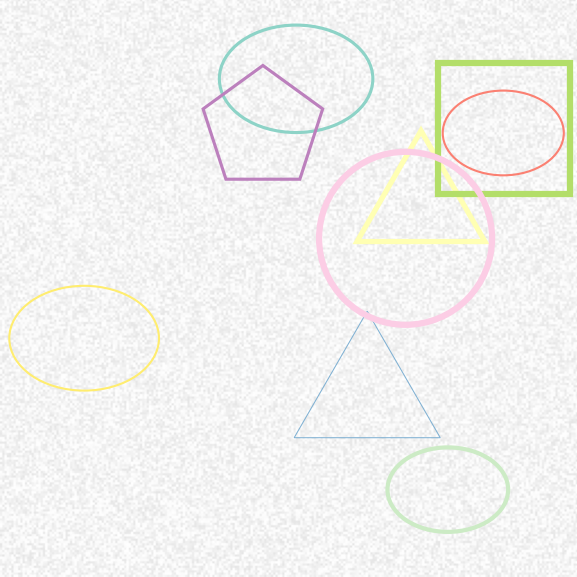[{"shape": "oval", "thickness": 1.5, "radius": 0.66, "center": [0.513, 0.863]}, {"shape": "triangle", "thickness": 2.5, "radius": 0.64, "center": [0.729, 0.645]}, {"shape": "oval", "thickness": 1, "radius": 0.52, "center": [0.871, 0.769]}, {"shape": "triangle", "thickness": 0.5, "radius": 0.73, "center": [0.636, 0.314]}, {"shape": "square", "thickness": 3, "radius": 0.57, "center": [0.873, 0.777]}, {"shape": "circle", "thickness": 3, "radius": 0.75, "center": [0.702, 0.586]}, {"shape": "pentagon", "thickness": 1.5, "radius": 0.54, "center": [0.455, 0.777]}, {"shape": "oval", "thickness": 2, "radius": 0.52, "center": [0.775, 0.151]}, {"shape": "oval", "thickness": 1, "radius": 0.65, "center": [0.146, 0.413]}]